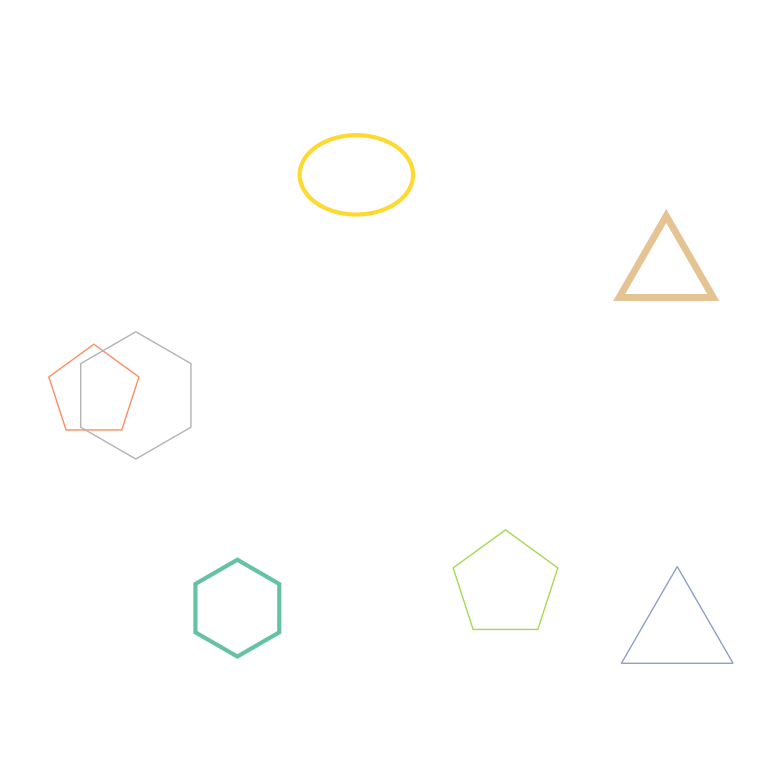[{"shape": "hexagon", "thickness": 1.5, "radius": 0.31, "center": [0.308, 0.21]}, {"shape": "pentagon", "thickness": 0.5, "radius": 0.31, "center": [0.122, 0.491]}, {"shape": "triangle", "thickness": 0.5, "radius": 0.42, "center": [0.88, 0.18]}, {"shape": "pentagon", "thickness": 0.5, "radius": 0.36, "center": [0.656, 0.24]}, {"shape": "oval", "thickness": 1.5, "radius": 0.37, "center": [0.463, 0.773]}, {"shape": "triangle", "thickness": 2.5, "radius": 0.35, "center": [0.865, 0.649]}, {"shape": "hexagon", "thickness": 0.5, "radius": 0.41, "center": [0.176, 0.487]}]